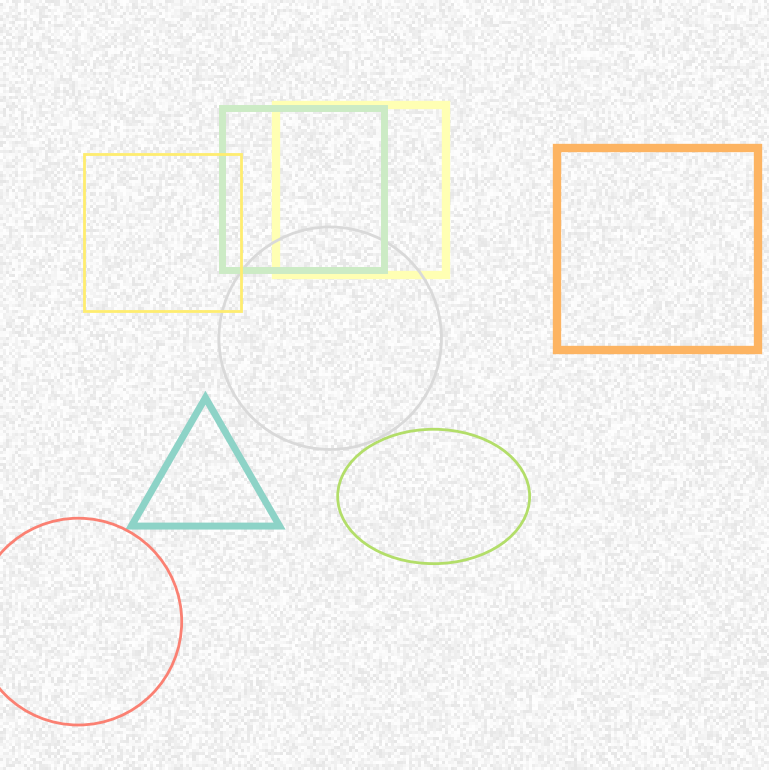[{"shape": "triangle", "thickness": 2.5, "radius": 0.56, "center": [0.267, 0.372]}, {"shape": "square", "thickness": 3, "radius": 0.55, "center": [0.469, 0.753]}, {"shape": "circle", "thickness": 1, "radius": 0.67, "center": [0.102, 0.193]}, {"shape": "square", "thickness": 3, "radius": 0.65, "center": [0.854, 0.677]}, {"shape": "oval", "thickness": 1, "radius": 0.62, "center": [0.563, 0.355]}, {"shape": "circle", "thickness": 1, "radius": 0.72, "center": [0.429, 0.561]}, {"shape": "square", "thickness": 2.5, "radius": 0.52, "center": [0.393, 0.754]}, {"shape": "square", "thickness": 1, "radius": 0.51, "center": [0.211, 0.698]}]